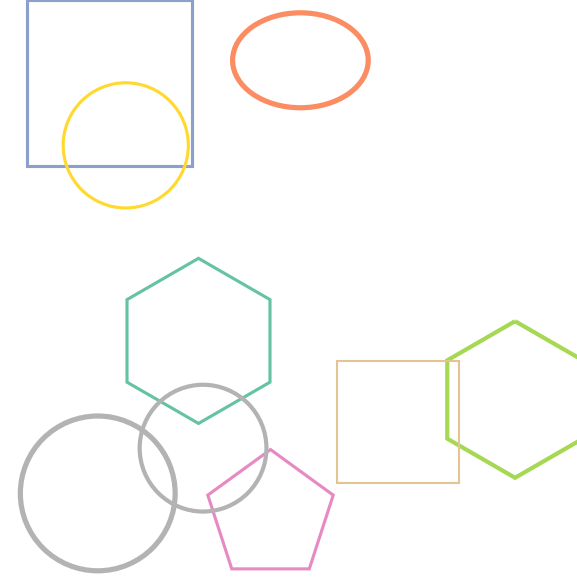[{"shape": "hexagon", "thickness": 1.5, "radius": 0.71, "center": [0.344, 0.409]}, {"shape": "oval", "thickness": 2.5, "radius": 0.59, "center": [0.52, 0.895]}, {"shape": "square", "thickness": 1.5, "radius": 0.72, "center": [0.189, 0.855]}, {"shape": "pentagon", "thickness": 1.5, "radius": 0.57, "center": [0.468, 0.106]}, {"shape": "hexagon", "thickness": 2, "radius": 0.68, "center": [0.892, 0.307]}, {"shape": "circle", "thickness": 1.5, "radius": 0.54, "center": [0.218, 0.747]}, {"shape": "square", "thickness": 1, "radius": 0.53, "center": [0.689, 0.268]}, {"shape": "circle", "thickness": 2.5, "radius": 0.67, "center": [0.169, 0.145]}, {"shape": "circle", "thickness": 2, "radius": 0.55, "center": [0.352, 0.223]}]